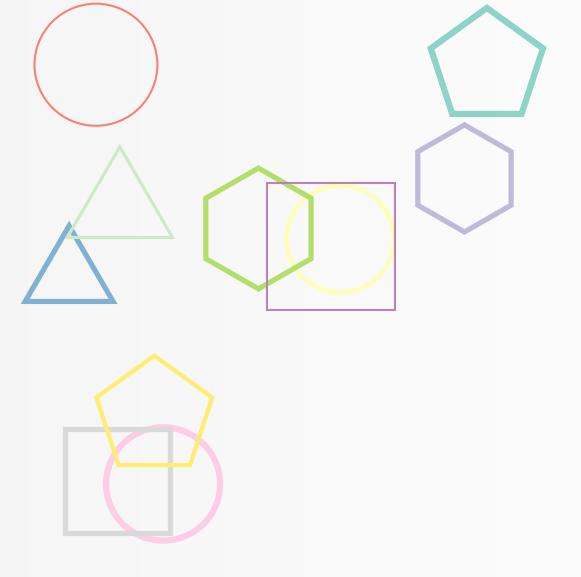[{"shape": "pentagon", "thickness": 3, "radius": 0.51, "center": [0.838, 0.884]}, {"shape": "circle", "thickness": 2, "radius": 0.46, "center": [0.585, 0.585]}, {"shape": "hexagon", "thickness": 2.5, "radius": 0.46, "center": [0.799, 0.69]}, {"shape": "circle", "thickness": 1, "radius": 0.53, "center": [0.165, 0.887]}, {"shape": "triangle", "thickness": 2.5, "radius": 0.44, "center": [0.119, 0.521]}, {"shape": "hexagon", "thickness": 2.5, "radius": 0.52, "center": [0.445, 0.604]}, {"shape": "circle", "thickness": 3, "radius": 0.49, "center": [0.281, 0.161]}, {"shape": "square", "thickness": 2.5, "radius": 0.45, "center": [0.202, 0.166]}, {"shape": "square", "thickness": 1, "radius": 0.55, "center": [0.569, 0.572]}, {"shape": "triangle", "thickness": 1.5, "radius": 0.52, "center": [0.206, 0.64]}, {"shape": "pentagon", "thickness": 2, "radius": 0.52, "center": [0.265, 0.278]}]